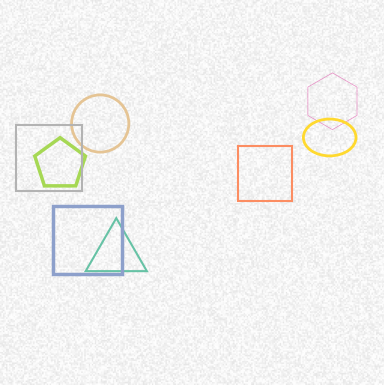[{"shape": "triangle", "thickness": 1.5, "radius": 0.46, "center": [0.302, 0.342]}, {"shape": "square", "thickness": 1.5, "radius": 0.36, "center": [0.688, 0.55]}, {"shape": "square", "thickness": 2.5, "radius": 0.44, "center": [0.227, 0.378]}, {"shape": "hexagon", "thickness": 0.5, "radius": 0.37, "center": [0.863, 0.737]}, {"shape": "pentagon", "thickness": 2.5, "radius": 0.35, "center": [0.156, 0.573]}, {"shape": "oval", "thickness": 2, "radius": 0.34, "center": [0.856, 0.643]}, {"shape": "circle", "thickness": 2, "radius": 0.37, "center": [0.26, 0.679]}, {"shape": "square", "thickness": 1.5, "radius": 0.43, "center": [0.128, 0.59]}]